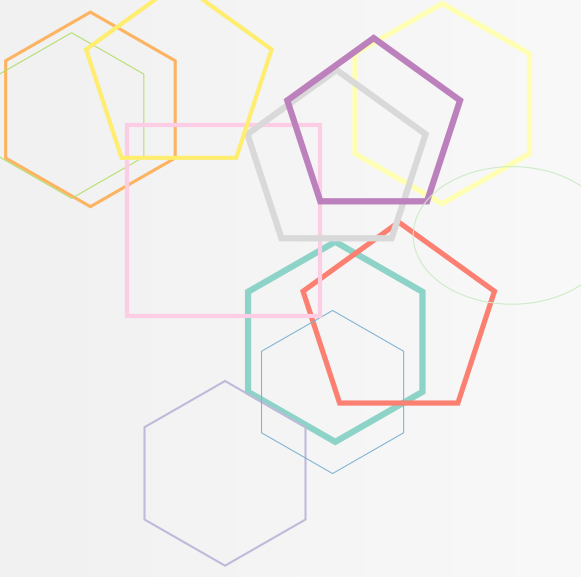[{"shape": "hexagon", "thickness": 3, "radius": 0.87, "center": [0.577, 0.407]}, {"shape": "hexagon", "thickness": 2.5, "radius": 0.87, "center": [0.761, 0.82]}, {"shape": "hexagon", "thickness": 1, "radius": 0.8, "center": [0.387, 0.179]}, {"shape": "pentagon", "thickness": 2.5, "radius": 0.87, "center": [0.686, 0.441]}, {"shape": "hexagon", "thickness": 0.5, "radius": 0.71, "center": [0.572, 0.32]}, {"shape": "hexagon", "thickness": 1.5, "radius": 0.84, "center": [0.156, 0.81]}, {"shape": "hexagon", "thickness": 0.5, "radius": 0.72, "center": [0.123, 0.799]}, {"shape": "square", "thickness": 2, "radius": 0.83, "center": [0.385, 0.617]}, {"shape": "pentagon", "thickness": 3, "radius": 0.81, "center": [0.579, 0.717]}, {"shape": "pentagon", "thickness": 3, "radius": 0.78, "center": [0.643, 0.777]}, {"shape": "oval", "thickness": 0.5, "radius": 0.85, "center": [0.881, 0.591]}, {"shape": "pentagon", "thickness": 2, "radius": 0.84, "center": [0.308, 0.862]}]